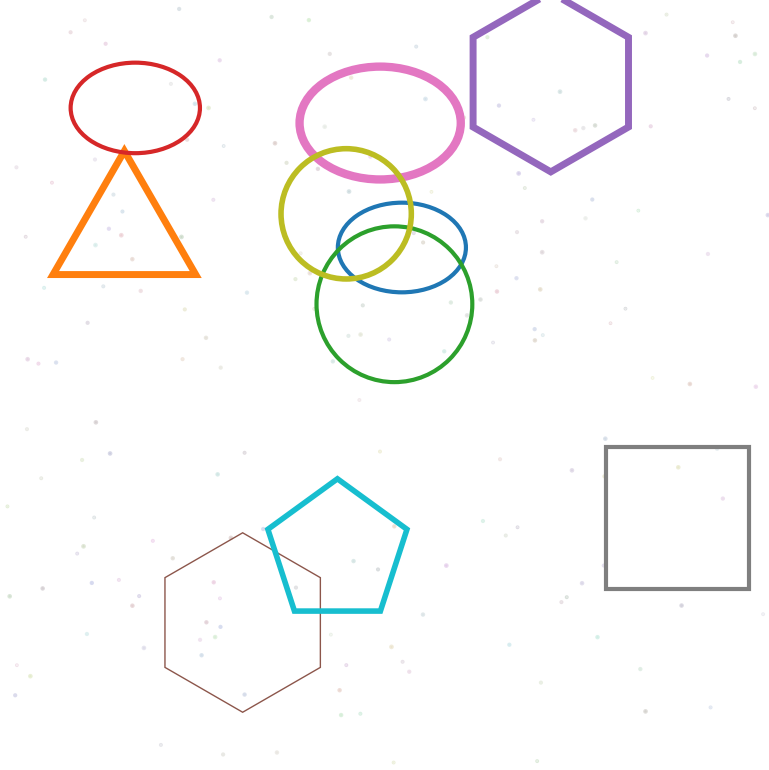[{"shape": "oval", "thickness": 1.5, "radius": 0.42, "center": [0.522, 0.679]}, {"shape": "triangle", "thickness": 2.5, "radius": 0.53, "center": [0.162, 0.697]}, {"shape": "circle", "thickness": 1.5, "radius": 0.51, "center": [0.512, 0.605]}, {"shape": "oval", "thickness": 1.5, "radius": 0.42, "center": [0.176, 0.86]}, {"shape": "hexagon", "thickness": 2.5, "radius": 0.58, "center": [0.715, 0.893]}, {"shape": "hexagon", "thickness": 0.5, "radius": 0.58, "center": [0.315, 0.192]}, {"shape": "oval", "thickness": 3, "radius": 0.52, "center": [0.494, 0.84]}, {"shape": "square", "thickness": 1.5, "radius": 0.46, "center": [0.88, 0.327]}, {"shape": "circle", "thickness": 2, "radius": 0.42, "center": [0.45, 0.722]}, {"shape": "pentagon", "thickness": 2, "radius": 0.47, "center": [0.438, 0.283]}]